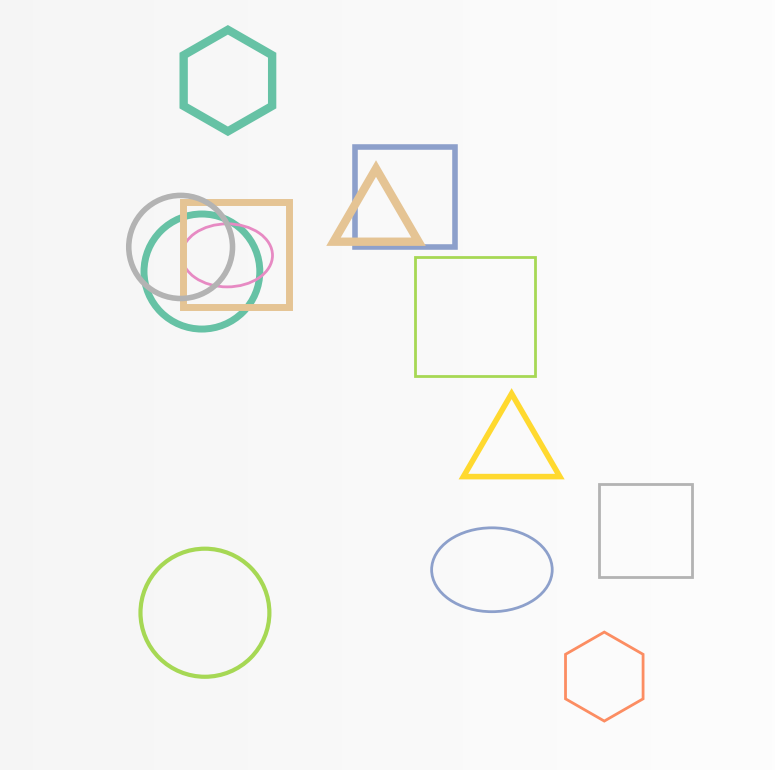[{"shape": "circle", "thickness": 2.5, "radius": 0.37, "center": [0.261, 0.647]}, {"shape": "hexagon", "thickness": 3, "radius": 0.33, "center": [0.294, 0.895]}, {"shape": "hexagon", "thickness": 1, "radius": 0.29, "center": [0.78, 0.121]}, {"shape": "square", "thickness": 2, "radius": 0.32, "center": [0.523, 0.745]}, {"shape": "oval", "thickness": 1, "radius": 0.39, "center": [0.635, 0.26]}, {"shape": "oval", "thickness": 1, "radius": 0.29, "center": [0.293, 0.668]}, {"shape": "square", "thickness": 1, "radius": 0.38, "center": [0.613, 0.589]}, {"shape": "circle", "thickness": 1.5, "radius": 0.42, "center": [0.264, 0.204]}, {"shape": "triangle", "thickness": 2, "radius": 0.36, "center": [0.66, 0.417]}, {"shape": "triangle", "thickness": 3, "radius": 0.32, "center": [0.485, 0.718]}, {"shape": "square", "thickness": 2.5, "radius": 0.34, "center": [0.304, 0.67]}, {"shape": "square", "thickness": 1, "radius": 0.3, "center": [0.833, 0.311]}, {"shape": "circle", "thickness": 2, "radius": 0.33, "center": [0.233, 0.679]}]